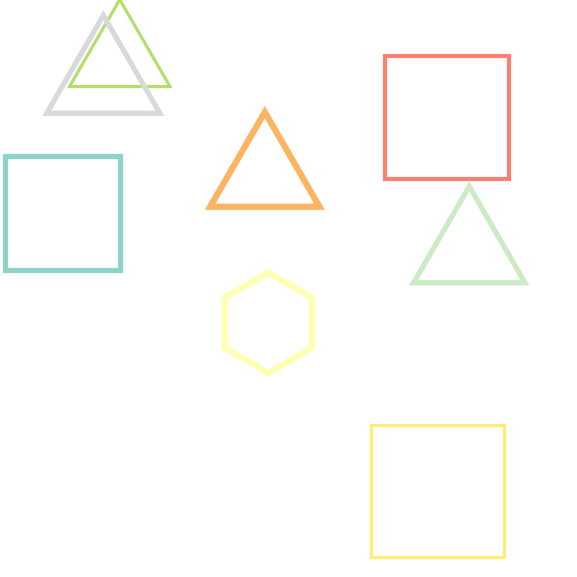[{"shape": "square", "thickness": 2.5, "radius": 0.49, "center": [0.108, 0.63]}, {"shape": "hexagon", "thickness": 3, "radius": 0.44, "center": [0.465, 0.44]}, {"shape": "square", "thickness": 2, "radius": 0.53, "center": [0.774, 0.795]}, {"shape": "triangle", "thickness": 3, "radius": 0.55, "center": [0.459, 0.696]}, {"shape": "triangle", "thickness": 1.5, "radius": 0.5, "center": [0.207, 0.899]}, {"shape": "triangle", "thickness": 2.5, "radius": 0.57, "center": [0.179, 0.86]}, {"shape": "triangle", "thickness": 2.5, "radius": 0.56, "center": [0.813, 0.565]}, {"shape": "square", "thickness": 1.5, "radius": 0.57, "center": [0.757, 0.149]}]